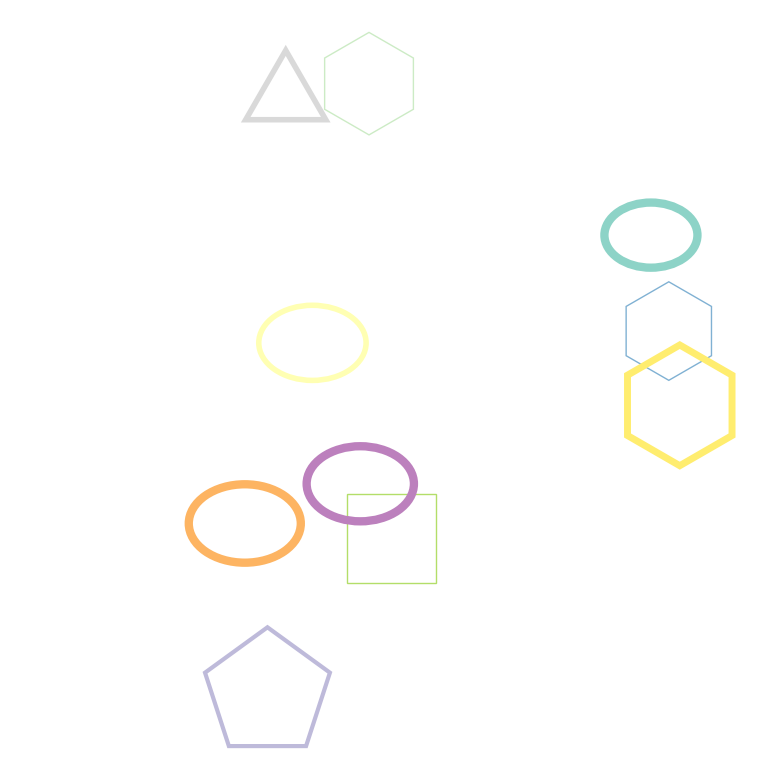[{"shape": "oval", "thickness": 3, "radius": 0.3, "center": [0.845, 0.695]}, {"shape": "oval", "thickness": 2, "radius": 0.35, "center": [0.406, 0.555]}, {"shape": "pentagon", "thickness": 1.5, "radius": 0.43, "center": [0.347, 0.1]}, {"shape": "hexagon", "thickness": 0.5, "radius": 0.32, "center": [0.869, 0.57]}, {"shape": "oval", "thickness": 3, "radius": 0.36, "center": [0.318, 0.32]}, {"shape": "square", "thickness": 0.5, "radius": 0.29, "center": [0.508, 0.3]}, {"shape": "triangle", "thickness": 2, "radius": 0.3, "center": [0.371, 0.875]}, {"shape": "oval", "thickness": 3, "radius": 0.35, "center": [0.468, 0.372]}, {"shape": "hexagon", "thickness": 0.5, "radius": 0.33, "center": [0.479, 0.891]}, {"shape": "hexagon", "thickness": 2.5, "radius": 0.39, "center": [0.883, 0.474]}]